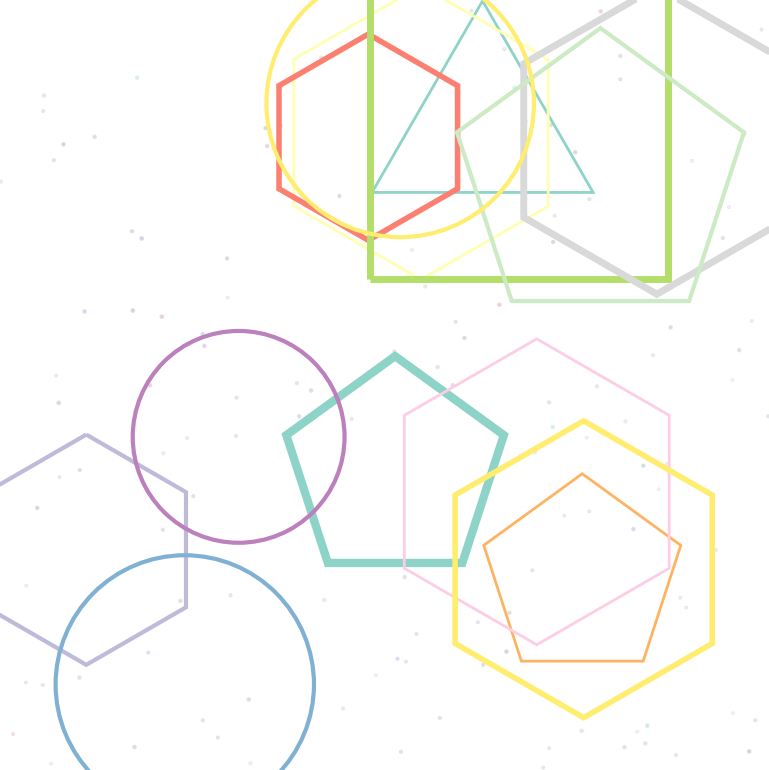[{"shape": "triangle", "thickness": 1, "radius": 0.83, "center": [0.627, 0.833]}, {"shape": "pentagon", "thickness": 3, "radius": 0.74, "center": [0.513, 0.389]}, {"shape": "hexagon", "thickness": 1, "radius": 0.95, "center": [0.547, 0.828]}, {"shape": "hexagon", "thickness": 1.5, "radius": 0.75, "center": [0.112, 0.286]}, {"shape": "hexagon", "thickness": 2, "radius": 0.67, "center": [0.478, 0.822]}, {"shape": "circle", "thickness": 1.5, "radius": 0.84, "center": [0.24, 0.111]}, {"shape": "pentagon", "thickness": 1, "radius": 0.67, "center": [0.756, 0.25]}, {"shape": "square", "thickness": 2.5, "radius": 0.97, "center": [0.675, 0.831]}, {"shape": "hexagon", "thickness": 1, "radius": 0.99, "center": [0.697, 0.361]}, {"shape": "hexagon", "thickness": 2.5, "radius": 1.0, "center": [0.853, 0.818]}, {"shape": "circle", "thickness": 1.5, "radius": 0.69, "center": [0.31, 0.433]}, {"shape": "pentagon", "thickness": 1.5, "radius": 0.98, "center": [0.78, 0.768]}, {"shape": "circle", "thickness": 1.5, "radius": 0.87, "center": [0.52, 0.866]}, {"shape": "hexagon", "thickness": 2, "radius": 0.96, "center": [0.758, 0.261]}]